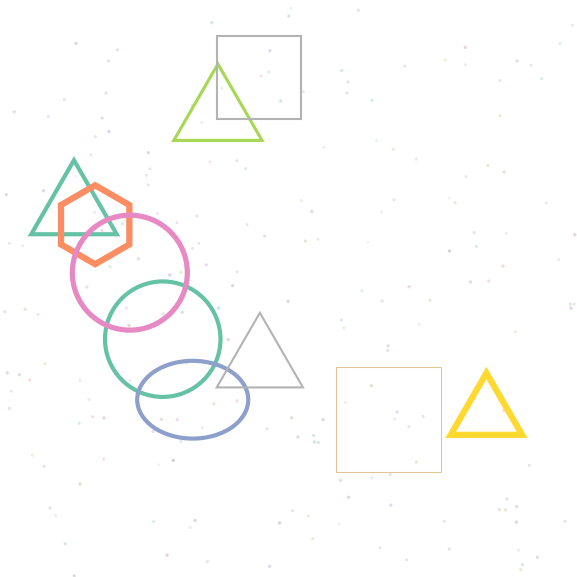[{"shape": "circle", "thickness": 2, "radius": 0.5, "center": [0.282, 0.412]}, {"shape": "triangle", "thickness": 2, "radius": 0.43, "center": [0.128, 0.636]}, {"shape": "hexagon", "thickness": 3, "radius": 0.34, "center": [0.165, 0.61]}, {"shape": "oval", "thickness": 2, "radius": 0.48, "center": [0.334, 0.307]}, {"shape": "circle", "thickness": 2.5, "radius": 0.5, "center": [0.225, 0.527]}, {"shape": "triangle", "thickness": 1.5, "radius": 0.44, "center": [0.377, 0.8]}, {"shape": "triangle", "thickness": 3, "radius": 0.36, "center": [0.842, 0.282]}, {"shape": "square", "thickness": 0.5, "radius": 0.45, "center": [0.673, 0.273]}, {"shape": "triangle", "thickness": 1, "radius": 0.43, "center": [0.45, 0.371]}, {"shape": "square", "thickness": 1, "radius": 0.36, "center": [0.449, 0.865]}]